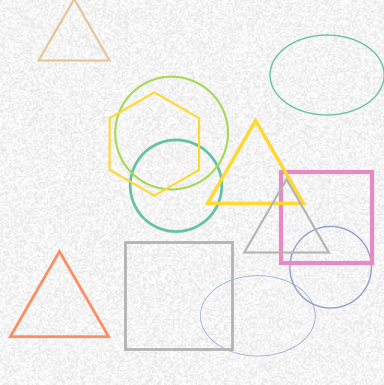[{"shape": "circle", "thickness": 2, "radius": 0.59, "center": [0.457, 0.518]}, {"shape": "oval", "thickness": 1, "radius": 0.74, "center": [0.85, 0.805]}, {"shape": "triangle", "thickness": 2, "radius": 0.74, "center": [0.155, 0.199]}, {"shape": "circle", "thickness": 1, "radius": 0.53, "center": [0.859, 0.306]}, {"shape": "oval", "thickness": 0.5, "radius": 0.75, "center": [0.67, 0.18]}, {"shape": "square", "thickness": 3, "radius": 0.59, "center": [0.849, 0.435]}, {"shape": "circle", "thickness": 1.5, "radius": 0.73, "center": [0.446, 0.654]}, {"shape": "hexagon", "thickness": 1.5, "radius": 0.67, "center": [0.401, 0.626]}, {"shape": "triangle", "thickness": 2.5, "radius": 0.72, "center": [0.664, 0.543]}, {"shape": "triangle", "thickness": 1.5, "radius": 0.53, "center": [0.193, 0.896]}, {"shape": "triangle", "thickness": 1.5, "radius": 0.63, "center": [0.744, 0.408]}, {"shape": "square", "thickness": 2, "radius": 0.7, "center": [0.464, 0.233]}]